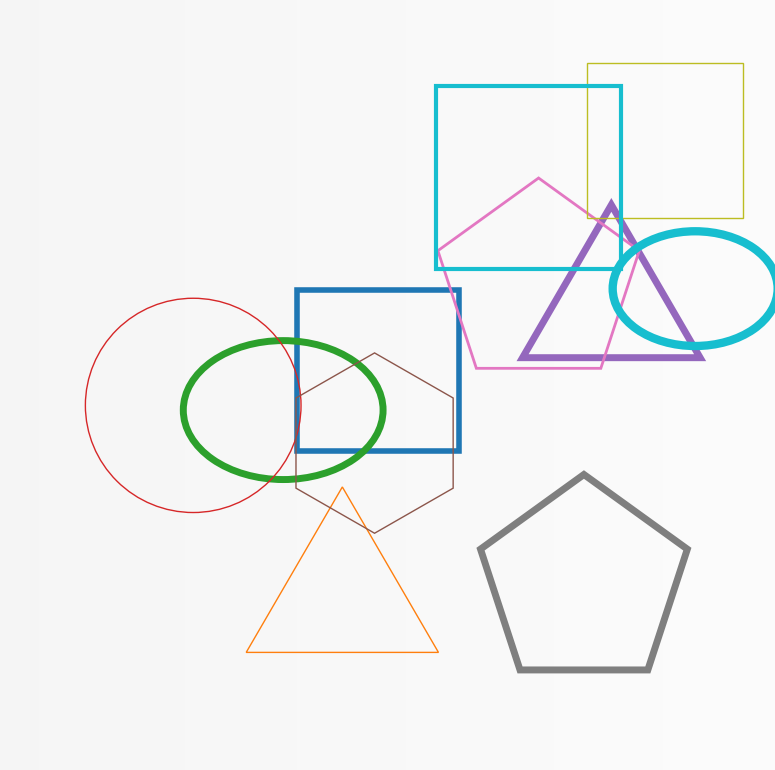[{"shape": "square", "thickness": 2, "radius": 0.52, "center": [0.488, 0.519]}, {"shape": "triangle", "thickness": 0.5, "radius": 0.72, "center": [0.442, 0.224]}, {"shape": "oval", "thickness": 2.5, "radius": 0.64, "center": [0.365, 0.467]}, {"shape": "circle", "thickness": 0.5, "radius": 0.7, "center": [0.249, 0.474]}, {"shape": "triangle", "thickness": 2.5, "radius": 0.66, "center": [0.789, 0.602]}, {"shape": "hexagon", "thickness": 0.5, "radius": 0.59, "center": [0.483, 0.425]}, {"shape": "pentagon", "thickness": 1, "radius": 0.68, "center": [0.695, 0.632]}, {"shape": "pentagon", "thickness": 2.5, "radius": 0.7, "center": [0.753, 0.243]}, {"shape": "square", "thickness": 0.5, "radius": 0.5, "center": [0.858, 0.817]}, {"shape": "square", "thickness": 1.5, "radius": 0.6, "center": [0.682, 0.769]}, {"shape": "oval", "thickness": 3, "radius": 0.53, "center": [0.897, 0.625]}]